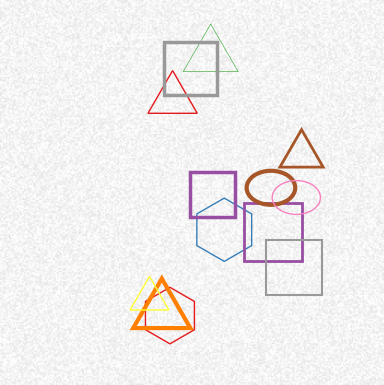[{"shape": "triangle", "thickness": 1, "radius": 0.37, "center": [0.448, 0.743]}, {"shape": "hexagon", "thickness": 1, "radius": 0.37, "center": [0.441, 0.18]}, {"shape": "hexagon", "thickness": 1, "radius": 0.41, "center": [0.582, 0.403]}, {"shape": "triangle", "thickness": 0.5, "radius": 0.41, "center": [0.547, 0.855]}, {"shape": "square", "thickness": 2.5, "radius": 0.29, "center": [0.553, 0.496]}, {"shape": "square", "thickness": 2, "radius": 0.38, "center": [0.71, 0.397]}, {"shape": "triangle", "thickness": 3, "radius": 0.43, "center": [0.42, 0.191]}, {"shape": "triangle", "thickness": 1, "radius": 0.29, "center": [0.388, 0.224]}, {"shape": "oval", "thickness": 3, "radius": 0.32, "center": [0.704, 0.512]}, {"shape": "triangle", "thickness": 2, "radius": 0.32, "center": [0.783, 0.598]}, {"shape": "oval", "thickness": 1, "radius": 0.31, "center": [0.77, 0.487]}, {"shape": "square", "thickness": 2.5, "radius": 0.34, "center": [0.495, 0.822]}, {"shape": "square", "thickness": 1.5, "radius": 0.36, "center": [0.763, 0.305]}]